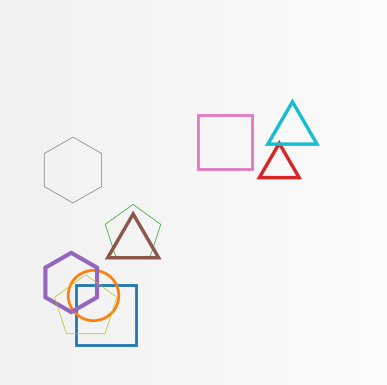[{"shape": "square", "thickness": 2, "radius": 0.39, "center": [0.273, 0.181]}, {"shape": "circle", "thickness": 2, "radius": 0.33, "center": [0.241, 0.232]}, {"shape": "pentagon", "thickness": 0.5, "radius": 0.38, "center": [0.343, 0.394]}, {"shape": "triangle", "thickness": 2.5, "radius": 0.3, "center": [0.721, 0.568]}, {"shape": "hexagon", "thickness": 3, "radius": 0.38, "center": [0.184, 0.266]}, {"shape": "triangle", "thickness": 2.5, "radius": 0.38, "center": [0.344, 0.369]}, {"shape": "square", "thickness": 2, "radius": 0.35, "center": [0.581, 0.63]}, {"shape": "hexagon", "thickness": 0.5, "radius": 0.43, "center": [0.188, 0.558]}, {"shape": "pentagon", "thickness": 0.5, "radius": 0.42, "center": [0.221, 0.202]}, {"shape": "triangle", "thickness": 2.5, "radius": 0.37, "center": [0.755, 0.662]}]